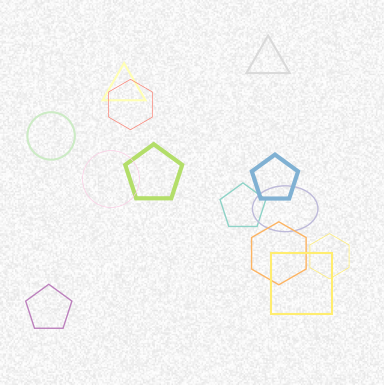[{"shape": "pentagon", "thickness": 1, "radius": 0.31, "center": [0.631, 0.462]}, {"shape": "triangle", "thickness": 1.5, "radius": 0.32, "center": [0.322, 0.772]}, {"shape": "oval", "thickness": 1, "radius": 0.43, "center": [0.741, 0.458]}, {"shape": "hexagon", "thickness": 0.5, "radius": 0.33, "center": [0.339, 0.728]}, {"shape": "pentagon", "thickness": 3, "radius": 0.32, "center": [0.714, 0.535]}, {"shape": "hexagon", "thickness": 1, "radius": 0.41, "center": [0.724, 0.342]}, {"shape": "pentagon", "thickness": 3, "radius": 0.39, "center": [0.399, 0.548]}, {"shape": "circle", "thickness": 0.5, "radius": 0.37, "center": [0.288, 0.535]}, {"shape": "triangle", "thickness": 1.5, "radius": 0.33, "center": [0.696, 0.843]}, {"shape": "pentagon", "thickness": 1, "radius": 0.32, "center": [0.127, 0.198]}, {"shape": "circle", "thickness": 1.5, "radius": 0.31, "center": [0.133, 0.647]}, {"shape": "square", "thickness": 1.5, "radius": 0.4, "center": [0.783, 0.264]}, {"shape": "hexagon", "thickness": 0.5, "radius": 0.29, "center": [0.856, 0.335]}]